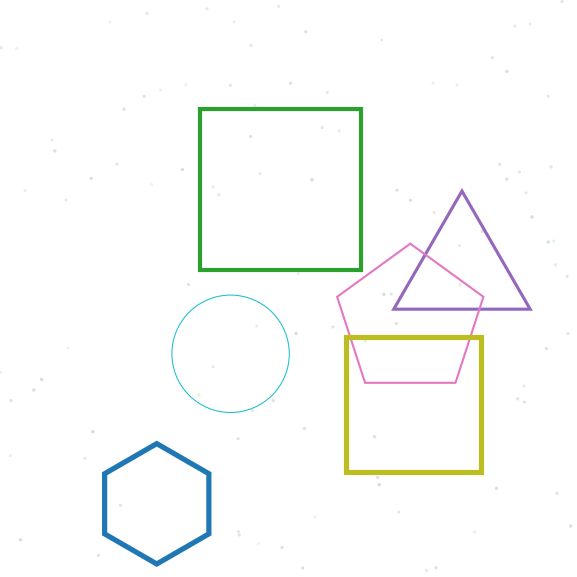[{"shape": "hexagon", "thickness": 2.5, "radius": 0.52, "center": [0.271, 0.127]}, {"shape": "square", "thickness": 2, "radius": 0.7, "center": [0.486, 0.671]}, {"shape": "triangle", "thickness": 1.5, "radius": 0.68, "center": [0.8, 0.532]}, {"shape": "pentagon", "thickness": 1, "radius": 0.67, "center": [0.71, 0.444]}, {"shape": "square", "thickness": 2.5, "radius": 0.58, "center": [0.716, 0.298]}, {"shape": "circle", "thickness": 0.5, "radius": 0.51, "center": [0.399, 0.387]}]